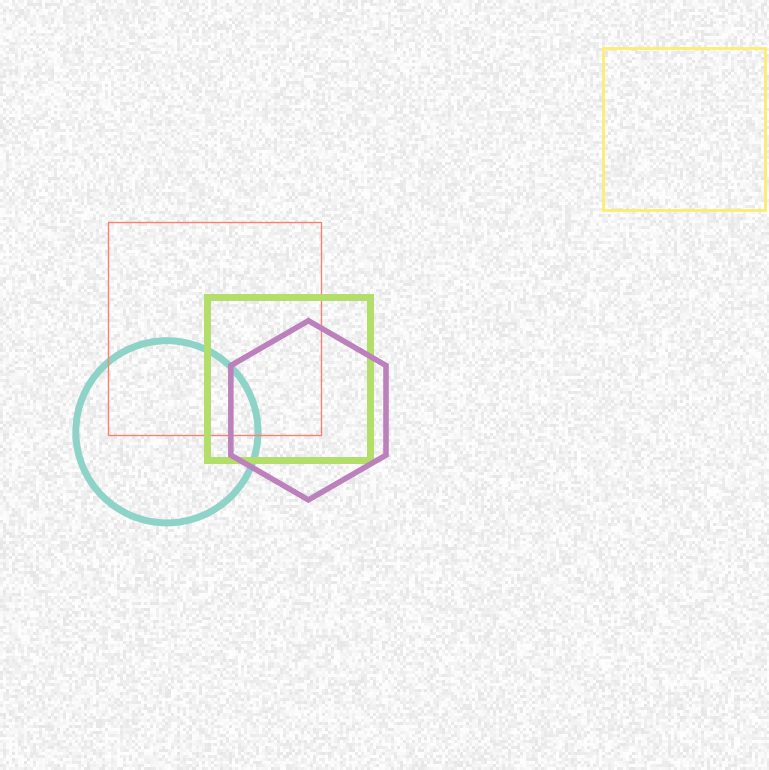[{"shape": "circle", "thickness": 2.5, "radius": 0.59, "center": [0.217, 0.439]}, {"shape": "square", "thickness": 0.5, "radius": 0.69, "center": [0.279, 0.574]}, {"shape": "square", "thickness": 2.5, "radius": 0.53, "center": [0.374, 0.508]}, {"shape": "hexagon", "thickness": 2, "radius": 0.58, "center": [0.401, 0.467]}, {"shape": "square", "thickness": 1, "radius": 0.53, "center": [0.888, 0.833]}]